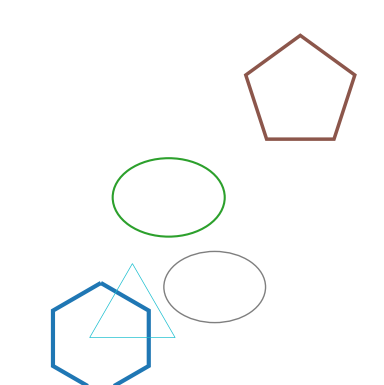[{"shape": "hexagon", "thickness": 3, "radius": 0.72, "center": [0.262, 0.121]}, {"shape": "oval", "thickness": 1.5, "radius": 0.73, "center": [0.438, 0.487]}, {"shape": "pentagon", "thickness": 2.5, "radius": 0.74, "center": [0.78, 0.759]}, {"shape": "oval", "thickness": 1, "radius": 0.66, "center": [0.558, 0.254]}, {"shape": "triangle", "thickness": 0.5, "radius": 0.64, "center": [0.344, 0.187]}]